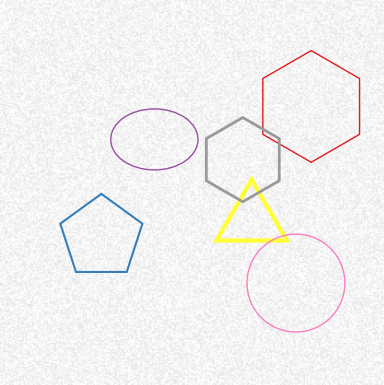[{"shape": "hexagon", "thickness": 1, "radius": 0.73, "center": [0.808, 0.724]}, {"shape": "pentagon", "thickness": 1.5, "radius": 0.56, "center": [0.263, 0.384]}, {"shape": "oval", "thickness": 1, "radius": 0.57, "center": [0.401, 0.638]}, {"shape": "triangle", "thickness": 3, "radius": 0.53, "center": [0.654, 0.428]}, {"shape": "circle", "thickness": 1, "radius": 0.64, "center": [0.769, 0.265]}, {"shape": "hexagon", "thickness": 2, "radius": 0.55, "center": [0.631, 0.585]}]